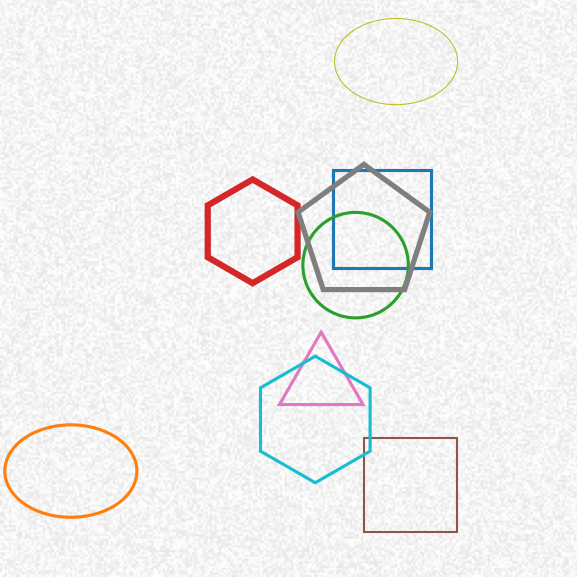[{"shape": "square", "thickness": 1.5, "radius": 0.42, "center": [0.661, 0.62]}, {"shape": "oval", "thickness": 1.5, "radius": 0.57, "center": [0.123, 0.183]}, {"shape": "circle", "thickness": 1.5, "radius": 0.46, "center": [0.616, 0.54]}, {"shape": "hexagon", "thickness": 3, "radius": 0.45, "center": [0.438, 0.599]}, {"shape": "square", "thickness": 1, "radius": 0.41, "center": [0.711, 0.16]}, {"shape": "triangle", "thickness": 1.5, "radius": 0.42, "center": [0.556, 0.34]}, {"shape": "pentagon", "thickness": 2.5, "radius": 0.6, "center": [0.63, 0.595]}, {"shape": "oval", "thickness": 0.5, "radius": 0.53, "center": [0.686, 0.893]}, {"shape": "hexagon", "thickness": 1.5, "radius": 0.55, "center": [0.546, 0.273]}]